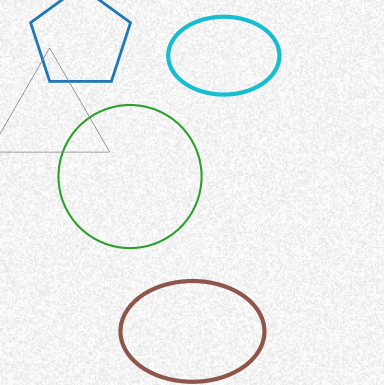[{"shape": "pentagon", "thickness": 2, "radius": 0.68, "center": [0.209, 0.899]}, {"shape": "circle", "thickness": 1.5, "radius": 0.93, "center": [0.338, 0.541]}, {"shape": "oval", "thickness": 3, "radius": 0.93, "center": [0.5, 0.139]}, {"shape": "triangle", "thickness": 0.5, "radius": 0.9, "center": [0.129, 0.695]}, {"shape": "oval", "thickness": 3, "radius": 0.72, "center": [0.581, 0.855]}]